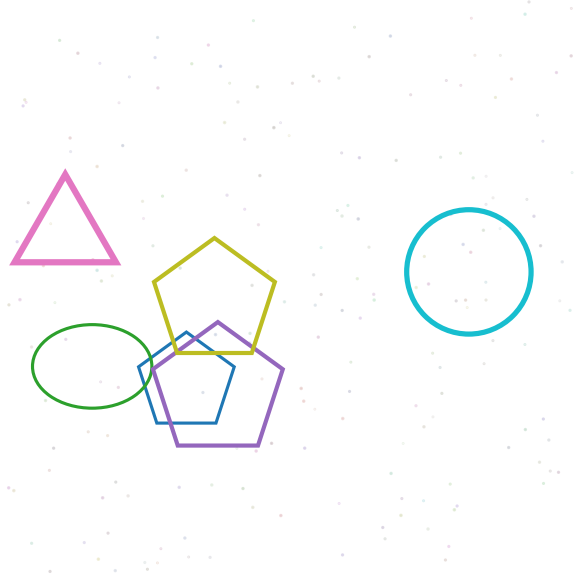[{"shape": "pentagon", "thickness": 1.5, "radius": 0.44, "center": [0.323, 0.337]}, {"shape": "oval", "thickness": 1.5, "radius": 0.52, "center": [0.16, 0.365]}, {"shape": "pentagon", "thickness": 2, "radius": 0.59, "center": [0.377, 0.323]}, {"shape": "triangle", "thickness": 3, "radius": 0.51, "center": [0.113, 0.596]}, {"shape": "pentagon", "thickness": 2, "radius": 0.55, "center": [0.371, 0.477]}, {"shape": "circle", "thickness": 2.5, "radius": 0.54, "center": [0.812, 0.528]}]